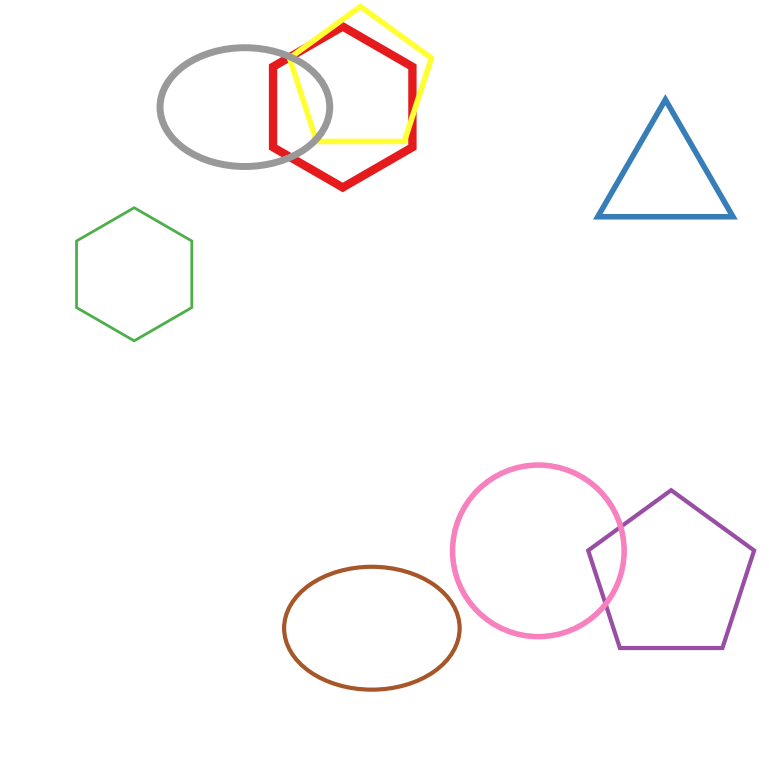[{"shape": "hexagon", "thickness": 3, "radius": 0.52, "center": [0.445, 0.861]}, {"shape": "triangle", "thickness": 2, "radius": 0.51, "center": [0.864, 0.769]}, {"shape": "hexagon", "thickness": 1, "radius": 0.43, "center": [0.174, 0.644]}, {"shape": "pentagon", "thickness": 1.5, "radius": 0.57, "center": [0.872, 0.25]}, {"shape": "pentagon", "thickness": 2, "radius": 0.48, "center": [0.468, 0.895]}, {"shape": "oval", "thickness": 1.5, "radius": 0.57, "center": [0.483, 0.184]}, {"shape": "circle", "thickness": 2, "radius": 0.56, "center": [0.699, 0.285]}, {"shape": "oval", "thickness": 2.5, "radius": 0.55, "center": [0.318, 0.861]}]